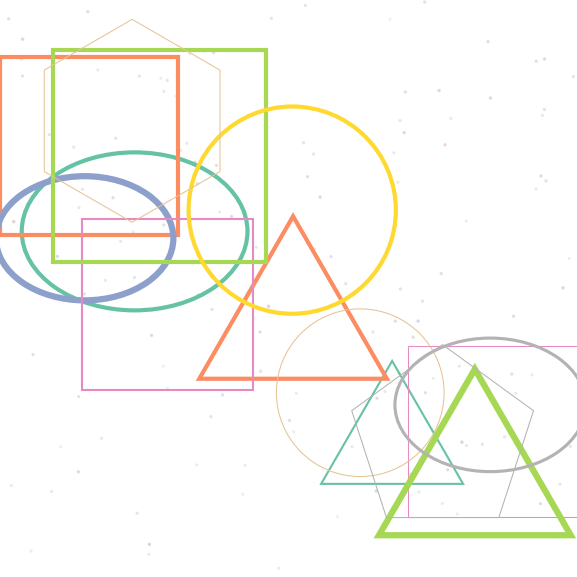[{"shape": "triangle", "thickness": 1, "radius": 0.71, "center": [0.679, 0.232]}, {"shape": "oval", "thickness": 2, "radius": 0.98, "center": [0.233, 0.599]}, {"shape": "square", "thickness": 2, "radius": 0.77, "center": [0.154, 0.746]}, {"shape": "triangle", "thickness": 2, "radius": 0.94, "center": [0.507, 0.437]}, {"shape": "oval", "thickness": 3, "radius": 0.77, "center": [0.147, 0.587]}, {"shape": "square", "thickness": 0.5, "radius": 0.74, "center": [0.855, 0.252]}, {"shape": "square", "thickness": 1, "radius": 0.74, "center": [0.29, 0.472]}, {"shape": "square", "thickness": 2, "radius": 0.92, "center": [0.276, 0.729]}, {"shape": "triangle", "thickness": 3, "radius": 0.96, "center": [0.822, 0.168]}, {"shape": "circle", "thickness": 2, "radius": 0.9, "center": [0.506, 0.635]}, {"shape": "circle", "thickness": 0.5, "radius": 0.73, "center": [0.624, 0.319]}, {"shape": "hexagon", "thickness": 0.5, "radius": 0.88, "center": [0.229, 0.79]}, {"shape": "pentagon", "thickness": 0.5, "radius": 0.83, "center": [0.766, 0.237]}, {"shape": "oval", "thickness": 1.5, "radius": 0.83, "center": [0.849, 0.298]}]